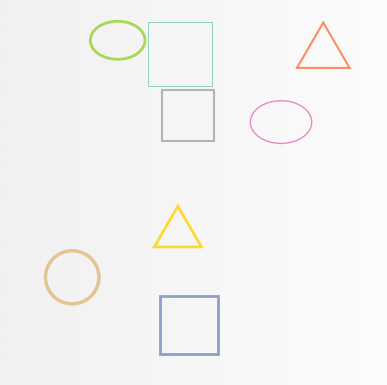[{"shape": "square", "thickness": 0.5, "radius": 0.41, "center": [0.464, 0.86]}, {"shape": "triangle", "thickness": 1.5, "radius": 0.39, "center": [0.834, 0.863]}, {"shape": "square", "thickness": 2, "radius": 0.38, "center": [0.488, 0.156]}, {"shape": "oval", "thickness": 1, "radius": 0.4, "center": [0.725, 0.683]}, {"shape": "oval", "thickness": 2, "radius": 0.35, "center": [0.304, 0.895]}, {"shape": "triangle", "thickness": 2, "radius": 0.35, "center": [0.459, 0.394]}, {"shape": "circle", "thickness": 2.5, "radius": 0.34, "center": [0.186, 0.28]}, {"shape": "square", "thickness": 1.5, "radius": 0.33, "center": [0.485, 0.7]}]